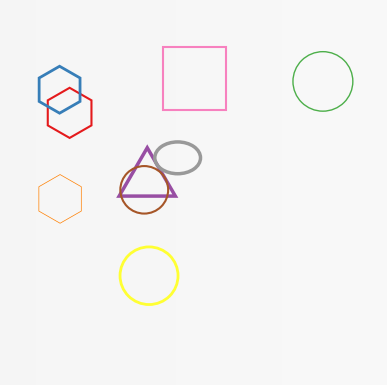[{"shape": "hexagon", "thickness": 1.5, "radius": 0.33, "center": [0.18, 0.707]}, {"shape": "hexagon", "thickness": 2, "radius": 0.3, "center": [0.154, 0.767]}, {"shape": "circle", "thickness": 1, "radius": 0.39, "center": [0.833, 0.789]}, {"shape": "triangle", "thickness": 2.5, "radius": 0.42, "center": [0.38, 0.533]}, {"shape": "hexagon", "thickness": 0.5, "radius": 0.32, "center": [0.155, 0.483]}, {"shape": "circle", "thickness": 2, "radius": 0.37, "center": [0.385, 0.284]}, {"shape": "circle", "thickness": 1.5, "radius": 0.31, "center": [0.372, 0.507]}, {"shape": "square", "thickness": 1.5, "radius": 0.41, "center": [0.502, 0.796]}, {"shape": "oval", "thickness": 2.5, "radius": 0.29, "center": [0.458, 0.59]}]